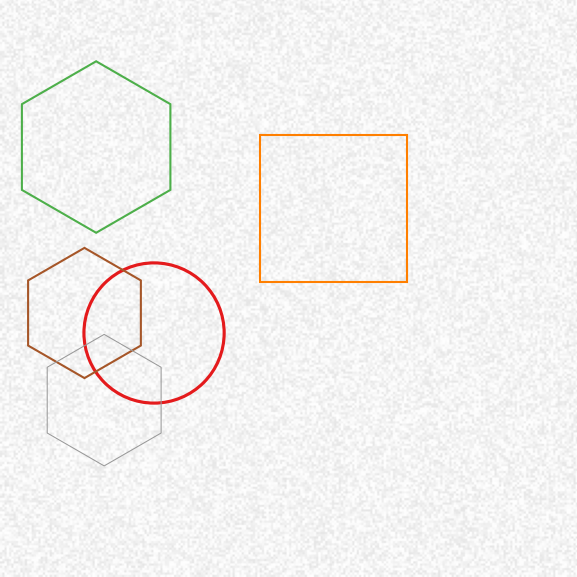[{"shape": "circle", "thickness": 1.5, "radius": 0.61, "center": [0.267, 0.423]}, {"shape": "hexagon", "thickness": 1, "radius": 0.74, "center": [0.166, 0.745]}, {"shape": "square", "thickness": 1, "radius": 0.64, "center": [0.577, 0.639]}, {"shape": "hexagon", "thickness": 1, "radius": 0.56, "center": [0.146, 0.457]}, {"shape": "hexagon", "thickness": 0.5, "radius": 0.57, "center": [0.18, 0.306]}]